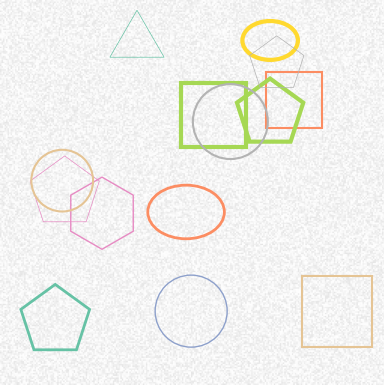[{"shape": "triangle", "thickness": 0.5, "radius": 0.41, "center": [0.356, 0.892]}, {"shape": "pentagon", "thickness": 2, "radius": 0.47, "center": [0.143, 0.167]}, {"shape": "square", "thickness": 1.5, "radius": 0.37, "center": [0.763, 0.74]}, {"shape": "oval", "thickness": 2, "radius": 0.5, "center": [0.483, 0.449]}, {"shape": "circle", "thickness": 1, "radius": 0.47, "center": [0.497, 0.192]}, {"shape": "hexagon", "thickness": 1, "radius": 0.47, "center": [0.265, 0.446]}, {"shape": "pentagon", "thickness": 0.5, "radius": 0.47, "center": [0.168, 0.5]}, {"shape": "square", "thickness": 3, "radius": 0.42, "center": [0.555, 0.702]}, {"shape": "pentagon", "thickness": 3, "radius": 0.45, "center": [0.702, 0.705]}, {"shape": "oval", "thickness": 3, "radius": 0.36, "center": [0.702, 0.895]}, {"shape": "square", "thickness": 1.5, "radius": 0.46, "center": [0.875, 0.191]}, {"shape": "circle", "thickness": 1.5, "radius": 0.4, "center": [0.162, 0.531]}, {"shape": "pentagon", "thickness": 0.5, "radius": 0.37, "center": [0.719, 0.833]}, {"shape": "circle", "thickness": 1.5, "radius": 0.49, "center": [0.598, 0.684]}]